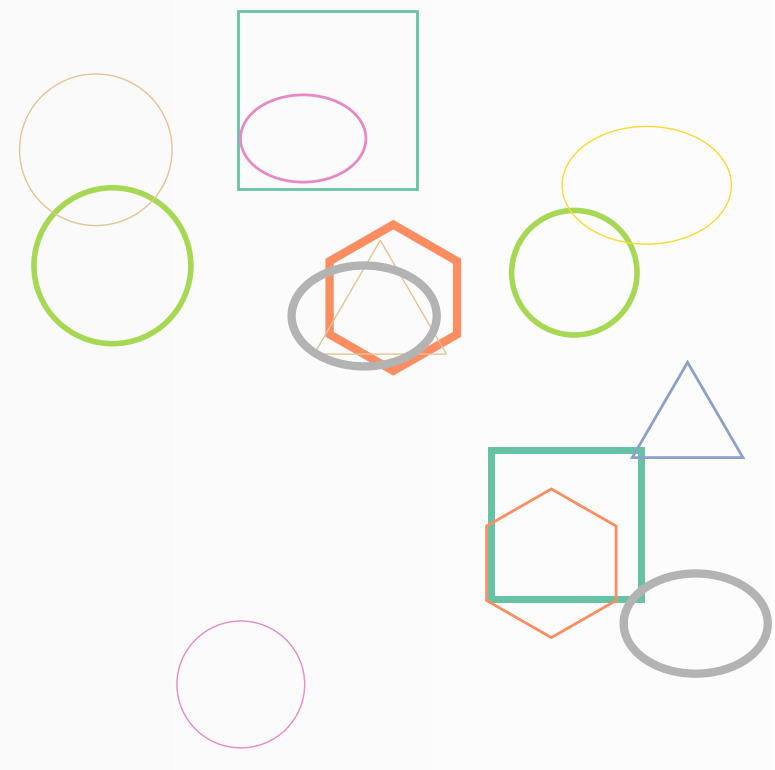[{"shape": "square", "thickness": 1, "radius": 0.58, "center": [0.423, 0.871]}, {"shape": "square", "thickness": 2.5, "radius": 0.48, "center": [0.73, 0.318]}, {"shape": "hexagon", "thickness": 1, "radius": 0.48, "center": [0.711, 0.268]}, {"shape": "hexagon", "thickness": 3, "radius": 0.47, "center": [0.508, 0.613]}, {"shape": "triangle", "thickness": 1, "radius": 0.41, "center": [0.887, 0.447]}, {"shape": "oval", "thickness": 1, "radius": 0.4, "center": [0.391, 0.82]}, {"shape": "circle", "thickness": 0.5, "radius": 0.41, "center": [0.311, 0.111]}, {"shape": "circle", "thickness": 2, "radius": 0.4, "center": [0.741, 0.646]}, {"shape": "circle", "thickness": 2, "radius": 0.51, "center": [0.145, 0.655]}, {"shape": "oval", "thickness": 0.5, "radius": 0.55, "center": [0.835, 0.759]}, {"shape": "circle", "thickness": 0.5, "radius": 0.49, "center": [0.124, 0.805]}, {"shape": "triangle", "thickness": 0.5, "radius": 0.49, "center": [0.491, 0.589]}, {"shape": "oval", "thickness": 3, "radius": 0.47, "center": [0.47, 0.59]}, {"shape": "oval", "thickness": 3, "radius": 0.46, "center": [0.898, 0.19]}]